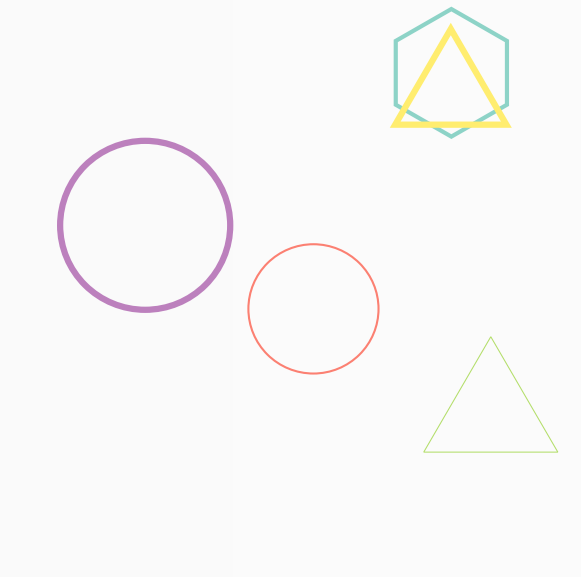[{"shape": "hexagon", "thickness": 2, "radius": 0.55, "center": [0.777, 0.873]}, {"shape": "circle", "thickness": 1, "radius": 0.56, "center": [0.539, 0.464]}, {"shape": "triangle", "thickness": 0.5, "radius": 0.67, "center": [0.844, 0.283]}, {"shape": "circle", "thickness": 3, "radius": 0.73, "center": [0.25, 0.609]}, {"shape": "triangle", "thickness": 3, "radius": 0.55, "center": [0.776, 0.838]}]